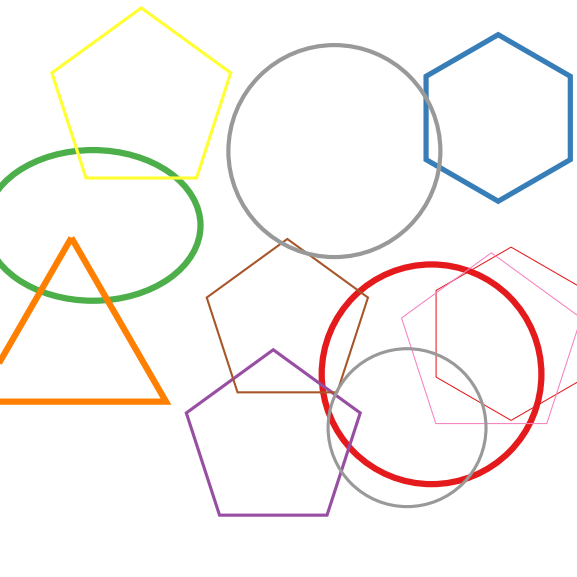[{"shape": "circle", "thickness": 3, "radius": 0.95, "center": [0.747, 0.351]}, {"shape": "hexagon", "thickness": 0.5, "radius": 0.75, "center": [0.885, 0.421]}, {"shape": "hexagon", "thickness": 2.5, "radius": 0.72, "center": [0.863, 0.795]}, {"shape": "oval", "thickness": 3, "radius": 0.93, "center": [0.161, 0.609]}, {"shape": "pentagon", "thickness": 1.5, "radius": 0.79, "center": [0.473, 0.235]}, {"shape": "triangle", "thickness": 3, "radius": 0.95, "center": [0.124, 0.398]}, {"shape": "pentagon", "thickness": 1.5, "radius": 0.81, "center": [0.245, 0.823]}, {"shape": "pentagon", "thickness": 1, "radius": 0.73, "center": [0.498, 0.439]}, {"shape": "pentagon", "thickness": 0.5, "radius": 0.82, "center": [0.851, 0.398]}, {"shape": "circle", "thickness": 1.5, "radius": 0.68, "center": [0.705, 0.259]}, {"shape": "circle", "thickness": 2, "radius": 0.92, "center": [0.579, 0.738]}]